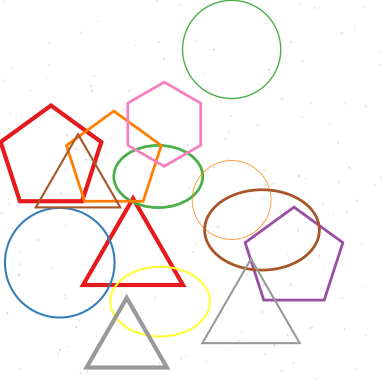[{"shape": "pentagon", "thickness": 3, "radius": 0.69, "center": [0.132, 0.589]}, {"shape": "triangle", "thickness": 3, "radius": 0.75, "center": [0.346, 0.335]}, {"shape": "circle", "thickness": 1.5, "radius": 0.71, "center": [0.155, 0.318]}, {"shape": "circle", "thickness": 1, "radius": 0.64, "center": [0.602, 0.872]}, {"shape": "oval", "thickness": 2, "radius": 0.58, "center": [0.411, 0.542]}, {"shape": "pentagon", "thickness": 2, "radius": 0.67, "center": [0.764, 0.329]}, {"shape": "pentagon", "thickness": 2, "radius": 0.65, "center": [0.296, 0.582]}, {"shape": "circle", "thickness": 0.5, "radius": 0.51, "center": [0.602, 0.481]}, {"shape": "oval", "thickness": 1.5, "radius": 0.65, "center": [0.416, 0.217]}, {"shape": "triangle", "thickness": 1.5, "radius": 0.63, "center": [0.203, 0.525]}, {"shape": "oval", "thickness": 2, "radius": 0.75, "center": [0.681, 0.403]}, {"shape": "hexagon", "thickness": 2, "radius": 0.55, "center": [0.427, 0.677]}, {"shape": "triangle", "thickness": 1.5, "radius": 0.73, "center": [0.652, 0.182]}, {"shape": "triangle", "thickness": 3, "radius": 0.6, "center": [0.329, 0.106]}]